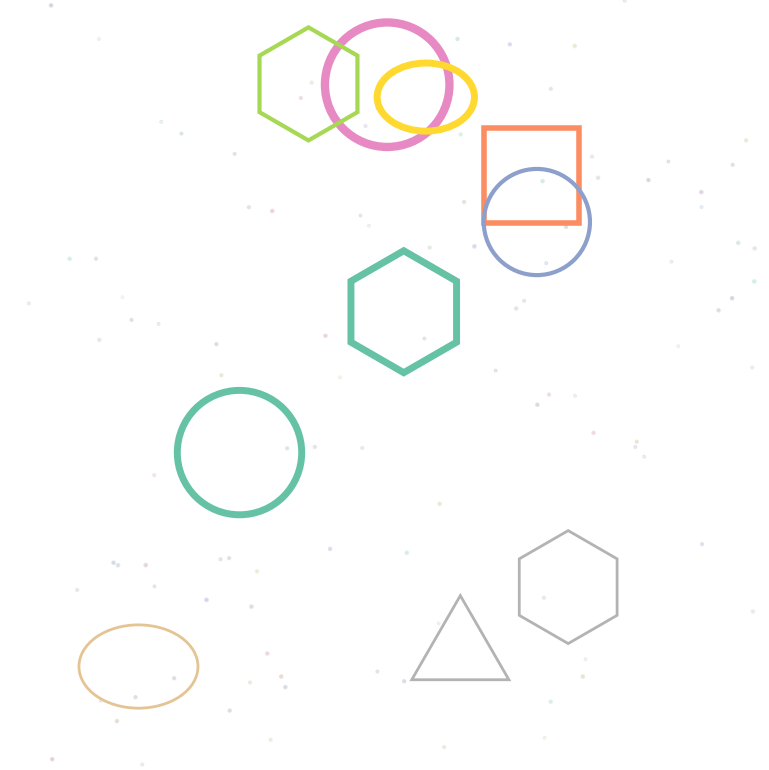[{"shape": "circle", "thickness": 2.5, "radius": 0.4, "center": [0.311, 0.412]}, {"shape": "hexagon", "thickness": 2.5, "radius": 0.4, "center": [0.524, 0.595]}, {"shape": "square", "thickness": 2, "radius": 0.31, "center": [0.69, 0.772]}, {"shape": "circle", "thickness": 1.5, "radius": 0.34, "center": [0.697, 0.712]}, {"shape": "circle", "thickness": 3, "radius": 0.4, "center": [0.503, 0.89]}, {"shape": "hexagon", "thickness": 1.5, "radius": 0.37, "center": [0.401, 0.891]}, {"shape": "oval", "thickness": 2.5, "radius": 0.32, "center": [0.553, 0.874]}, {"shape": "oval", "thickness": 1, "radius": 0.39, "center": [0.18, 0.134]}, {"shape": "triangle", "thickness": 1, "radius": 0.36, "center": [0.598, 0.154]}, {"shape": "hexagon", "thickness": 1, "radius": 0.37, "center": [0.738, 0.238]}]